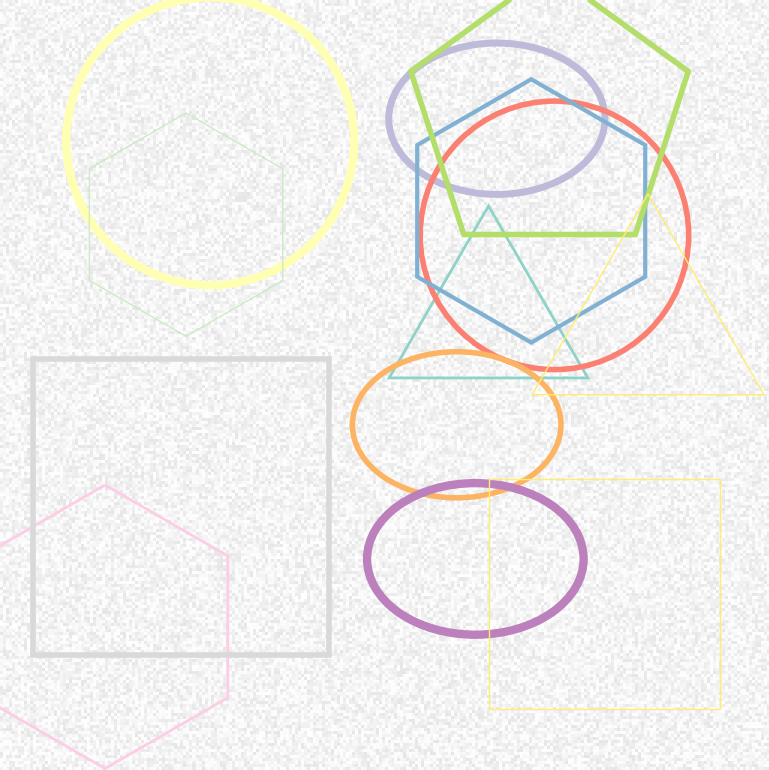[{"shape": "triangle", "thickness": 1, "radius": 0.74, "center": [0.634, 0.584]}, {"shape": "circle", "thickness": 3, "radius": 0.94, "center": [0.273, 0.817]}, {"shape": "oval", "thickness": 2.5, "radius": 0.7, "center": [0.645, 0.846]}, {"shape": "circle", "thickness": 2, "radius": 0.87, "center": [0.72, 0.694]}, {"shape": "hexagon", "thickness": 1.5, "radius": 0.85, "center": [0.69, 0.726]}, {"shape": "oval", "thickness": 2, "radius": 0.68, "center": [0.593, 0.448]}, {"shape": "pentagon", "thickness": 2, "radius": 0.95, "center": [0.714, 0.849]}, {"shape": "hexagon", "thickness": 1, "radius": 0.92, "center": [0.136, 0.186]}, {"shape": "square", "thickness": 2, "radius": 0.96, "center": [0.235, 0.342]}, {"shape": "oval", "thickness": 3, "radius": 0.7, "center": [0.617, 0.274]}, {"shape": "hexagon", "thickness": 0.5, "radius": 0.72, "center": [0.242, 0.708]}, {"shape": "square", "thickness": 0.5, "radius": 0.75, "center": [0.785, 0.229]}, {"shape": "triangle", "thickness": 0.5, "radius": 0.87, "center": [0.842, 0.574]}]